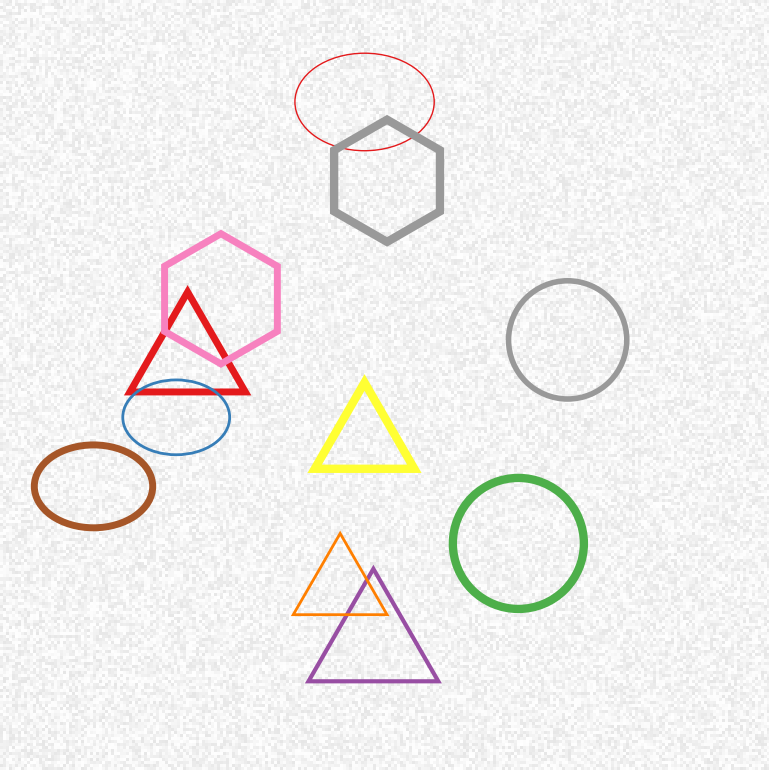[{"shape": "triangle", "thickness": 2.5, "radius": 0.43, "center": [0.244, 0.534]}, {"shape": "oval", "thickness": 0.5, "radius": 0.45, "center": [0.473, 0.868]}, {"shape": "oval", "thickness": 1, "radius": 0.35, "center": [0.229, 0.458]}, {"shape": "circle", "thickness": 3, "radius": 0.43, "center": [0.673, 0.294]}, {"shape": "triangle", "thickness": 1.5, "radius": 0.49, "center": [0.485, 0.164]}, {"shape": "triangle", "thickness": 1, "radius": 0.35, "center": [0.442, 0.237]}, {"shape": "triangle", "thickness": 3, "radius": 0.37, "center": [0.473, 0.429]}, {"shape": "oval", "thickness": 2.5, "radius": 0.38, "center": [0.121, 0.368]}, {"shape": "hexagon", "thickness": 2.5, "radius": 0.42, "center": [0.287, 0.612]}, {"shape": "hexagon", "thickness": 3, "radius": 0.4, "center": [0.503, 0.765]}, {"shape": "circle", "thickness": 2, "radius": 0.38, "center": [0.737, 0.559]}]